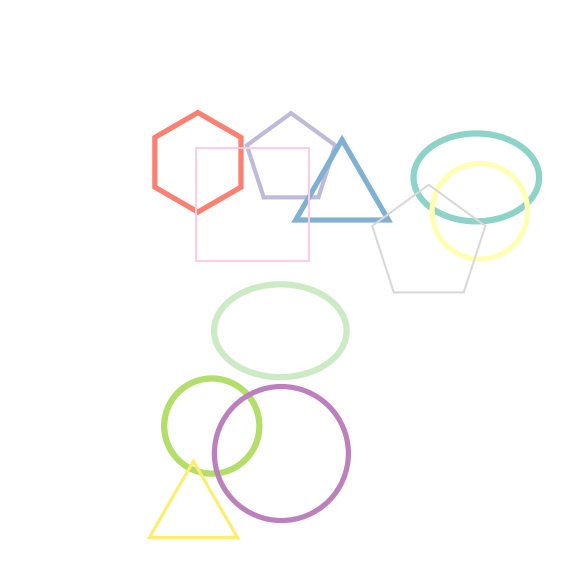[{"shape": "oval", "thickness": 3, "radius": 0.54, "center": [0.825, 0.692]}, {"shape": "circle", "thickness": 2.5, "radius": 0.41, "center": [0.831, 0.633]}, {"shape": "pentagon", "thickness": 2, "radius": 0.4, "center": [0.504, 0.723]}, {"shape": "hexagon", "thickness": 2.5, "radius": 0.43, "center": [0.343, 0.718]}, {"shape": "triangle", "thickness": 2.5, "radius": 0.46, "center": [0.592, 0.664]}, {"shape": "circle", "thickness": 3, "radius": 0.41, "center": [0.367, 0.261]}, {"shape": "square", "thickness": 1, "radius": 0.49, "center": [0.437, 0.645]}, {"shape": "pentagon", "thickness": 1, "radius": 0.51, "center": [0.742, 0.576]}, {"shape": "circle", "thickness": 2.5, "radius": 0.58, "center": [0.487, 0.214]}, {"shape": "oval", "thickness": 3, "radius": 0.57, "center": [0.485, 0.426]}, {"shape": "triangle", "thickness": 1.5, "radius": 0.44, "center": [0.335, 0.112]}]